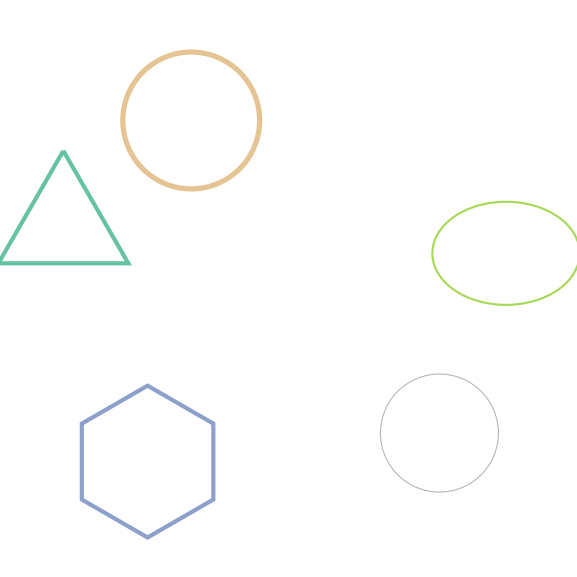[{"shape": "triangle", "thickness": 2, "radius": 0.65, "center": [0.11, 0.608]}, {"shape": "hexagon", "thickness": 2, "radius": 0.66, "center": [0.256, 0.2]}, {"shape": "oval", "thickness": 1, "radius": 0.64, "center": [0.876, 0.56]}, {"shape": "circle", "thickness": 2.5, "radius": 0.59, "center": [0.331, 0.791]}, {"shape": "circle", "thickness": 0.5, "radius": 0.51, "center": [0.761, 0.249]}]